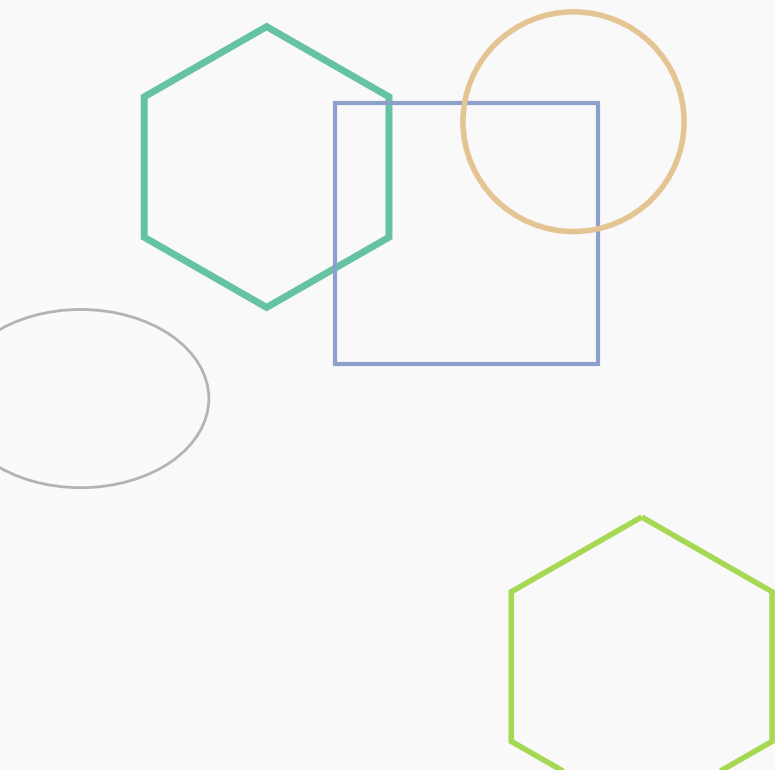[{"shape": "hexagon", "thickness": 2.5, "radius": 0.91, "center": [0.344, 0.783]}, {"shape": "square", "thickness": 1.5, "radius": 0.85, "center": [0.601, 0.697]}, {"shape": "hexagon", "thickness": 2, "radius": 0.97, "center": [0.828, 0.134]}, {"shape": "circle", "thickness": 2, "radius": 0.71, "center": [0.74, 0.842]}, {"shape": "oval", "thickness": 1, "radius": 0.83, "center": [0.104, 0.482]}]